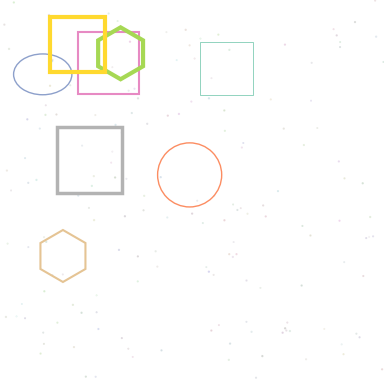[{"shape": "square", "thickness": 0.5, "radius": 0.34, "center": [0.588, 0.822]}, {"shape": "circle", "thickness": 1, "radius": 0.42, "center": [0.493, 0.546]}, {"shape": "oval", "thickness": 1, "radius": 0.38, "center": [0.111, 0.807]}, {"shape": "square", "thickness": 1.5, "radius": 0.4, "center": [0.281, 0.836]}, {"shape": "hexagon", "thickness": 3, "radius": 0.34, "center": [0.313, 0.862]}, {"shape": "square", "thickness": 3, "radius": 0.36, "center": [0.202, 0.884]}, {"shape": "hexagon", "thickness": 1.5, "radius": 0.34, "center": [0.163, 0.335]}, {"shape": "square", "thickness": 2.5, "radius": 0.43, "center": [0.233, 0.585]}]